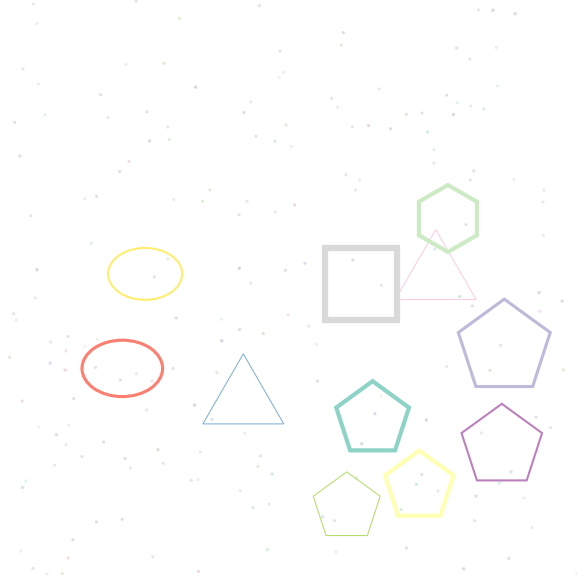[{"shape": "pentagon", "thickness": 2, "radius": 0.33, "center": [0.645, 0.273]}, {"shape": "pentagon", "thickness": 2, "radius": 0.31, "center": [0.726, 0.157]}, {"shape": "pentagon", "thickness": 1.5, "radius": 0.42, "center": [0.873, 0.398]}, {"shape": "oval", "thickness": 1.5, "radius": 0.35, "center": [0.212, 0.361]}, {"shape": "triangle", "thickness": 0.5, "radius": 0.4, "center": [0.421, 0.306]}, {"shape": "pentagon", "thickness": 0.5, "radius": 0.3, "center": [0.6, 0.121]}, {"shape": "triangle", "thickness": 0.5, "radius": 0.4, "center": [0.754, 0.521]}, {"shape": "square", "thickness": 3, "radius": 0.31, "center": [0.625, 0.508]}, {"shape": "pentagon", "thickness": 1, "radius": 0.37, "center": [0.869, 0.227]}, {"shape": "hexagon", "thickness": 2, "radius": 0.29, "center": [0.776, 0.621]}, {"shape": "oval", "thickness": 1, "radius": 0.32, "center": [0.251, 0.525]}]